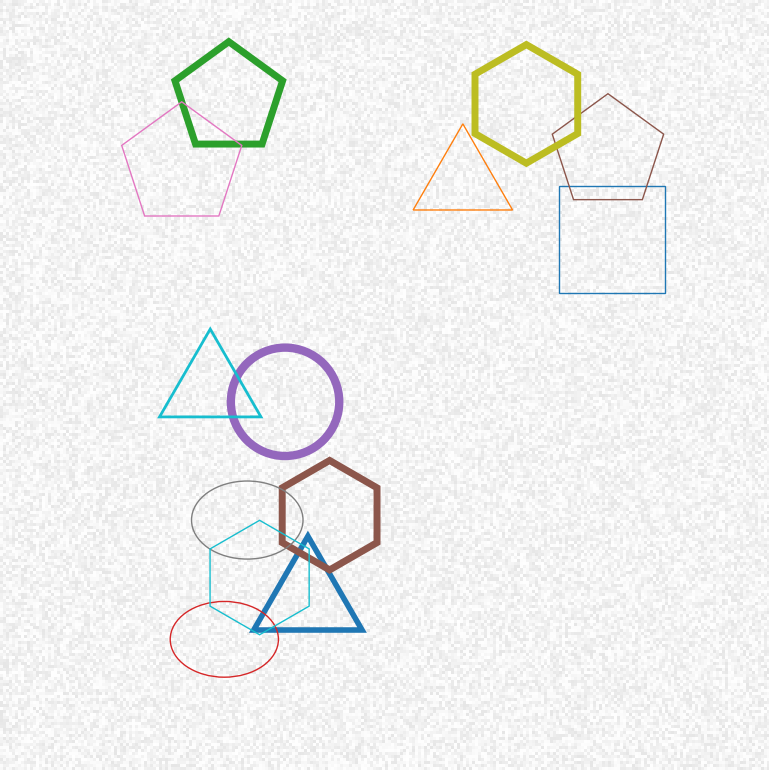[{"shape": "square", "thickness": 0.5, "radius": 0.34, "center": [0.795, 0.689]}, {"shape": "triangle", "thickness": 2, "radius": 0.41, "center": [0.4, 0.222]}, {"shape": "triangle", "thickness": 0.5, "radius": 0.37, "center": [0.601, 0.765]}, {"shape": "pentagon", "thickness": 2.5, "radius": 0.37, "center": [0.297, 0.872]}, {"shape": "oval", "thickness": 0.5, "radius": 0.35, "center": [0.291, 0.17]}, {"shape": "circle", "thickness": 3, "radius": 0.35, "center": [0.37, 0.478]}, {"shape": "pentagon", "thickness": 0.5, "radius": 0.38, "center": [0.79, 0.802]}, {"shape": "hexagon", "thickness": 2.5, "radius": 0.36, "center": [0.428, 0.331]}, {"shape": "pentagon", "thickness": 0.5, "radius": 0.41, "center": [0.236, 0.786]}, {"shape": "oval", "thickness": 0.5, "radius": 0.36, "center": [0.321, 0.325]}, {"shape": "hexagon", "thickness": 2.5, "radius": 0.39, "center": [0.684, 0.865]}, {"shape": "hexagon", "thickness": 0.5, "radius": 0.37, "center": [0.337, 0.25]}, {"shape": "triangle", "thickness": 1, "radius": 0.38, "center": [0.273, 0.497]}]